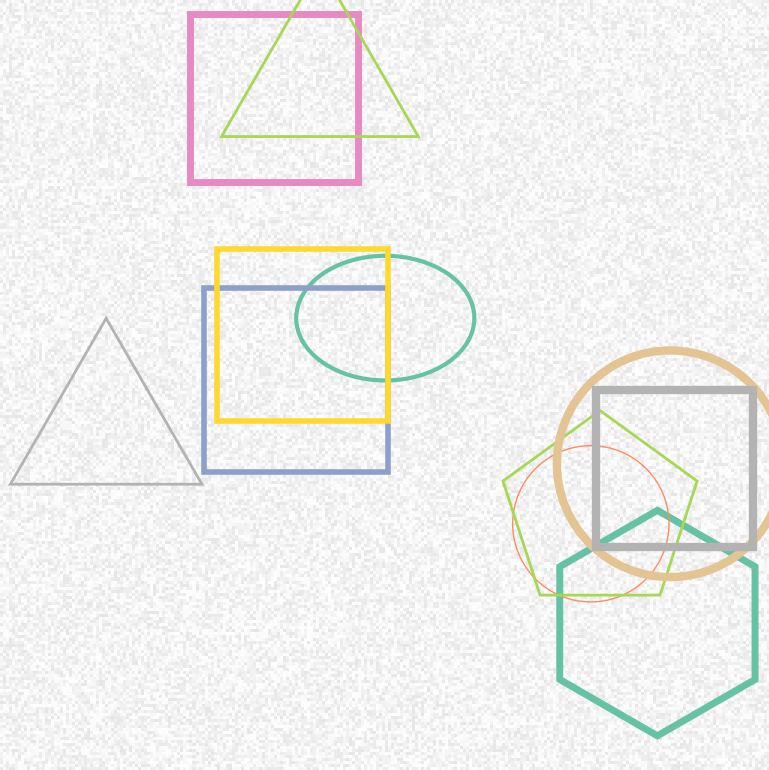[{"shape": "hexagon", "thickness": 2.5, "radius": 0.73, "center": [0.854, 0.191]}, {"shape": "oval", "thickness": 1.5, "radius": 0.58, "center": [0.5, 0.587]}, {"shape": "circle", "thickness": 0.5, "radius": 0.51, "center": [0.767, 0.32]}, {"shape": "square", "thickness": 2, "radius": 0.6, "center": [0.384, 0.506]}, {"shape": "square", "thickness": 2.5, "radius": 0.55, "center": [0.356, 0.873]}, {"shape": "triangle", "thickness": 1, "radius": 0.74, "center": [0.415, 0.896]}, {"shape": "pentagon", "thickness": 1, "radius": 0.66, "center": [0.779, 0.334]}, {"shape": "square", "thickness": 2, "radius": 0.56, "center": [0.393, 0.565]}, {"shape": "circle", "thickness": 3, "radius": 0.74, "center": [0.87, 0.398]}, {"shape": "triangle", "thickness": 1, "radius": 0.72, "center": [0.138, 0.443]}, {"shape": "square", "thickness": 3, "radius": 0.51, "center": [0.876, 0.392]}]